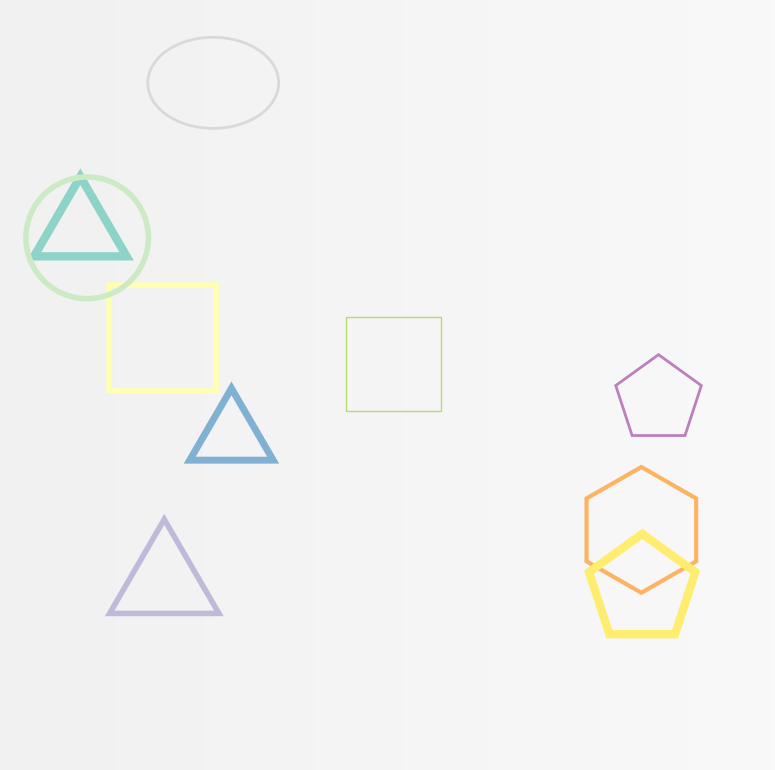[{"shape": "triangle", "thickness": 3, "radius": 0.34, "center": [0.104, 0.702]}, {"shape": "square", "thickness": 2, "radius": 0.34, "center": [0.21, 0.561]}, {"shape": "triangle", "thickness": 2, "radius": 0.41, "center": [0.212, 0.244]}, {"shape": "triangle", "thickness": 2.5, "radius": 0.31, "center": [0.299, 0.433]}, {"shape": "hexagon", "thickness": 1.5, "radius": 0.41, "center": [0.828, 0.312]}, {"shape": "square", "thickness": 0.5, "radius": 0.31, "center": [0.508, 0.528]}, {"shape": "oval", "thickness": 1, "radius": 0.42, "center": [0.275, 0.892]}, {"shape": "pentagon", "thickness": 1, "radius": 0.29, "center": [0.85, 0.481]}, {"shape": "circle", "thickness": 2, "radius": 0.4, "center": [0.112, 0.691]}, {"shape": "pentagon", "thickness": 3, "radius": 0.36, "center": [0.829, 0.235]}]